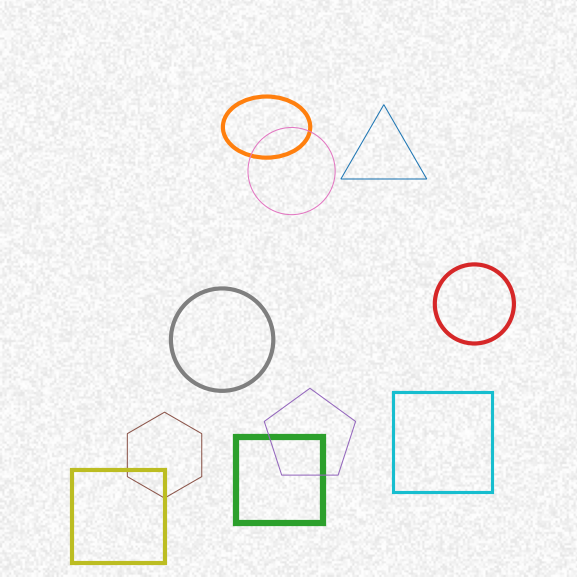[{"shape": "triangle", "thickness": 0.5, "radius": 0.43, "center": [0.665, 0.732]}, {"shape": "oval", "thickness": 2, "radius": 0.38, "center": [0.462, 0.779]}, {"shape": "square", "thickness": 3, "radius": 0.37, "center": [0.484, 0.168]}, {"shape": "circle", "thickness": 2, "radius": 0.34, "center": [0.821, 0.473]}, {"shape": "pentagon", "thickness": 0.5, "radius": 0.42, "center": [0.537, 0.244]}, {"shape": "hexagon", "thickness": 0.5, "radius": 0.37, "center": [0.285, 0.211]}, {"shape": "circle", "thickness": 0.5, "radius": 0.38, "center": [0.505, 0.703]}, {"shape": "circle", "thickness": 2, "radius": 0.44, "center": [0.385, 0.411]}, {"shape": "square", "thickness": 2, "radius": 0.4, "center": [0.205, 0.105]}, {"shape": "square", "thickness": 1.5, "radius": 0.43, "center": [0.766, 0.234]}]